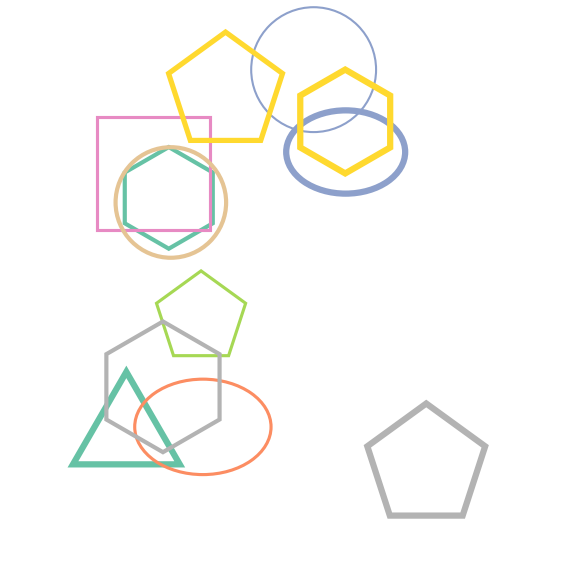[{"shape": "hexagon", "thickness": 2, "radius": 0.44, "center": [0.292, 0.656]}, {"shape": "triangle", "thickness": 3, "radius": 0.53, "center": [0.219, 0.248]}, {"shape": "oval", "thickness": 1.5, "radius": 0.59, "center": [0.351, 0.26]}, {"shape": "circle", "thickness": 1, "radius": 0.54, "center": [0.543, 0.879]}, {"shape": "oval", "thickness": 3, "radius": 0.51, "center": [0.599, 0.736]}, {"shape": "square", "thickness": 1.5, "radius": 0.49, "center": [0.266, 0.699]}, {"shape": "pentagon", "thickness": 1.5, "radius": 0.41, "center": [0.348, 0.449]}, {"shape": "hexagon", "thickness": 3, "radius": 0.45, "center": [0.598, 0.789]}, {"shape": "pentagon", "thickness": 2.5, "radius": 0.52, "center": [0.391, 0.84]}, {"shape": "circle", "thickness": 2, "radius": 0.48, "center": [0.296, 0.649]}, {"shape": "pentagon", "thickness": 3, "radius": 0.54, "center": [0.738, 0.193]}, {"shape": "hexagon", "thickness": 2, "radius": 0.57, "center": [0.282, 0.329]}]